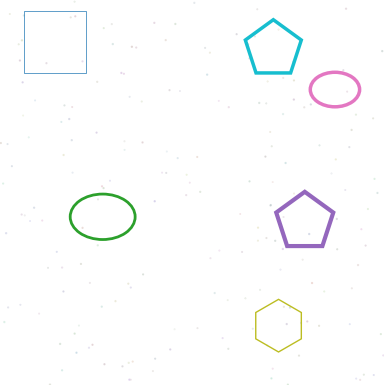[{"shape": "square", "thickness": 0.5, "radius": 0.4, "center": [0.143, 0.891]}, {"shape": "oval", "thickness": 2, "radius": 0.42, "center": [0.267, 0.437]}, {"shape": "pentagon", "thickness": 3, "radius": 0.39, "center": [0.792, 0.424]}, {"shape": "oval", "thickness": 2.5, "radius": 0.32, "center": [0.87, 0.767]}, {"shape": "hexagon", "thickness": 1, "radius": 0.34, "center": [0.723, 0.154]}, {"shape": "pentagon", "thickness": 2.5, "radius": 0.38, "center": [0.71, 0.872]}]